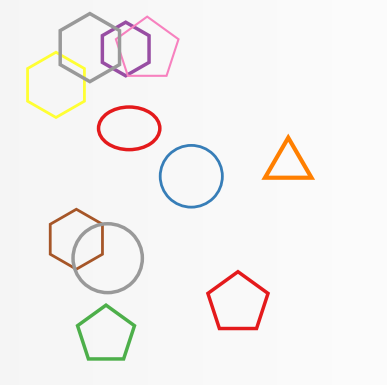[{"shape": "pentagon", "thickness": 2.5, "radius": 0.41, "center": [0.614, 0.213]}, {"shape": "oval", "thickness": 2.5, "radius": 0.4, "center": [0.333, 0.667]}, {"shape": "circle", "thickness": 2, "radius": 0.4, "center": [0.494, 0.542]}, {"shape": "pentagon", "thickness": 2.5, "radius": 0.39, "center": [0.274, 0.13]}, {"shape": "hexagon", "thickness": 2.5, "radius": 0.35, "center": [0.324, 0.873]}, {"shape": "triangle", "thickness": 3, "radius": 0.35, "center": [0.744, 0.573]}, {"shape": "hexagon", "thickness": 2, "radius": 0.42, "center": [0.144, 0.78]}, {"shape": "hexagon", "thickness": 2, "radius": 0.39, "center": [0.197, 0.379]}, {"shape": "pentagon", "thickness": 1.5, "radius": 0.42, "center": [0.38, 0.872]}, {"shape": "circle", "thickness": 2.5, "radius": 0.45, "center": [0.278, 0.329]}, {"shape": "hexagon", "thickness": 2.5, "radius": 0.44, "center": [0.232, 0.876]}]